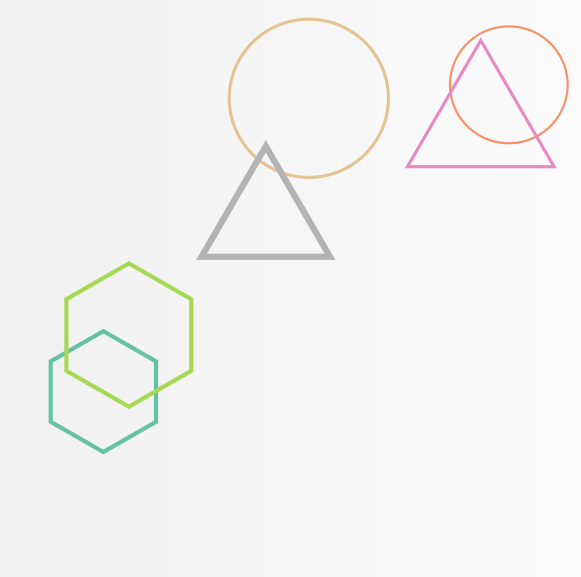[{"shape": "hexagon", "thickness": 2, "radius": 0.52, "center": [0.178, 0.321]}, {"shape": "circle", "thickness": 1, "radius": 0.51, "center": [0.875, 0.852]}, {"shape": "triangle", "thickness": 1.5, "radius": 0.73, "center": [0.827, 0.783]}, {"shape": "hexagon", "thickness": 2, "radius": 0.62, "center": [0.222, 0.419]}, {"shape": "circle", "thickness": 1.5, "radius": 0.68, "center": [0.531, 0.829]}, {"shape": "triangle", "thickness": 3, "radius": 0.64, "center": [0.457, 0.618]}]